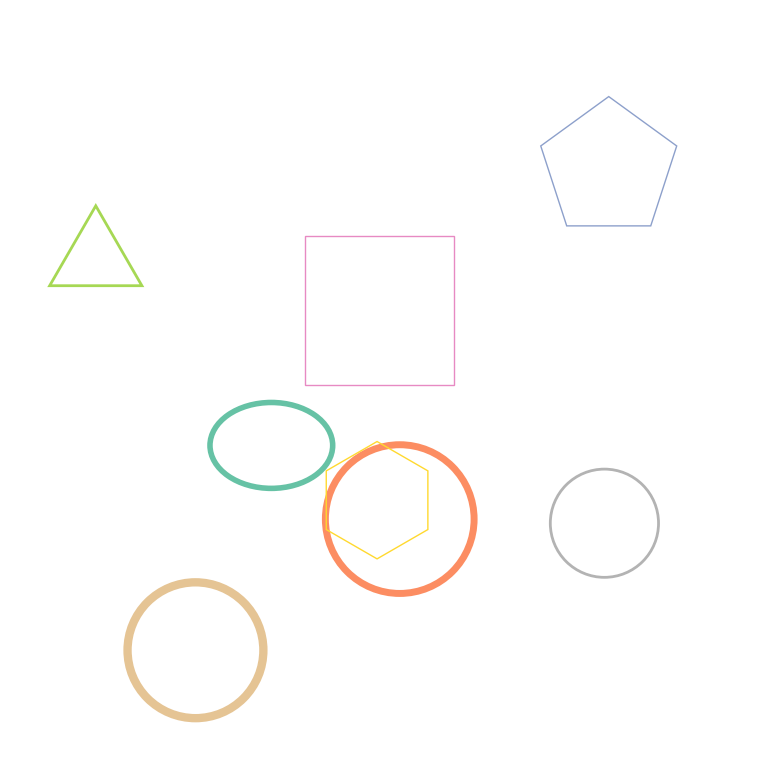[{"shape": "oval", "thickness": 2, "radius": 0.4, "center": [0.352, 0.422]}, {"shape": "circle", "thickness": 2.5, "radius": 0.48, "center": [0.519, 0.326]}, {"shape": "pentagon", "thickness": 0.5, "radius": 0.46, "center": [0.791, 0.782]}, {"shape": "square", "thickness": 0.5, "radius": 0.48, "center": [0.493, 0.597]}, {"shape": "triangle", "thickness": 1, "radius": 0.35, "center": [0.124, 0.664]}, {"shape": "hexagon", "thickness": 0.5, "radius": 0.38, "center": [0.49, 0.35]}, {"shape": "circle", "thickness": 3, "radius": 0.44, "center": [0.254, 0.156]}, {"shape": "circle", "thickness": 1, "radius": 0.35, "center": [0.785, 0.32]}]